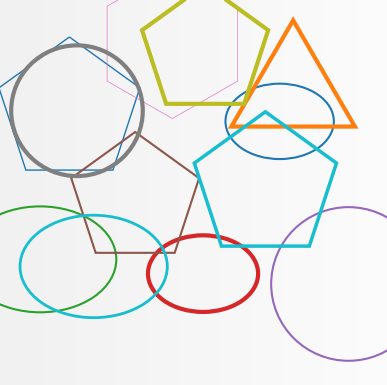[{"shape": "pentagon", "thickness": 1, "radius": 0.96, "center": [0.179, 0.713]}, {"shape": "oval", "thickness": 1.5, "radius": 0.7, "center": [0.722, 0.685]}, {"shape": "triangle", "thickness": 3, "radius": 0.92, "center": [0.757, 0.763]}, {"shape": "oval", "thickness": 1.5, "radius": 0.98, "center": [0.104, 0.326]}, {"shape": "oval", "thickness": 3, "radius": 0.71, "center": [0.524, 0.289]}, {"shape": "circle", "thickness": 1.5, "radius": 1.0, "center": [0.899, 0.262]}, {"shape": "pentagon", "thickness": 1.5, "radius": 0.87, "center": [0.349, 0.484]}, {"shape": "hexagon", "thickness": 0.5, "radius": 0.97, "center": [0.445, 0.887]}, {"shape": "circle", "thickness": 3, "radius": 0.85, "center": [0.199, 0.712]}, {"shape": "pentagon", "thickness": 3, "radius": 0.86, "center": [0.529, 0.869]}, {"shape": "pentagon", "thickness": 2.5, "radius": 0.96, "center": [0.685, 0.517]}, {"shape": "oval", "thickness": 2, "radius": 0.95, "center": [0.242, 0.308]}]